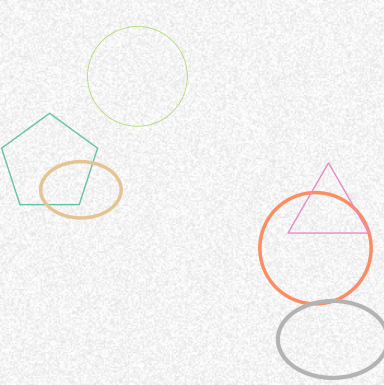[{"shape": "pentagon", "thickness": 1, "radius": 0.66, "center": [0.129, 0.575]}, {"shape": "circle", "thickness": 2.5, "radius": 0.72, "center": [0.819, 0.355]}, {"shape": "triangle", "thickness": 1, "radius": 0.61, "center": [0.853, 0.455]}, {"shape": "circle", "thickness": 0.5, "radius": 0.65, "center": [0.357, 0.802]}, {"shape": "oval", "thickness": 2.5, "radius": 0.52, "center": [0.21, 0.507]}, {"shape": "oval", "thickness": 3, "radius": 0.71, "center": [0.864, 0.118]}]